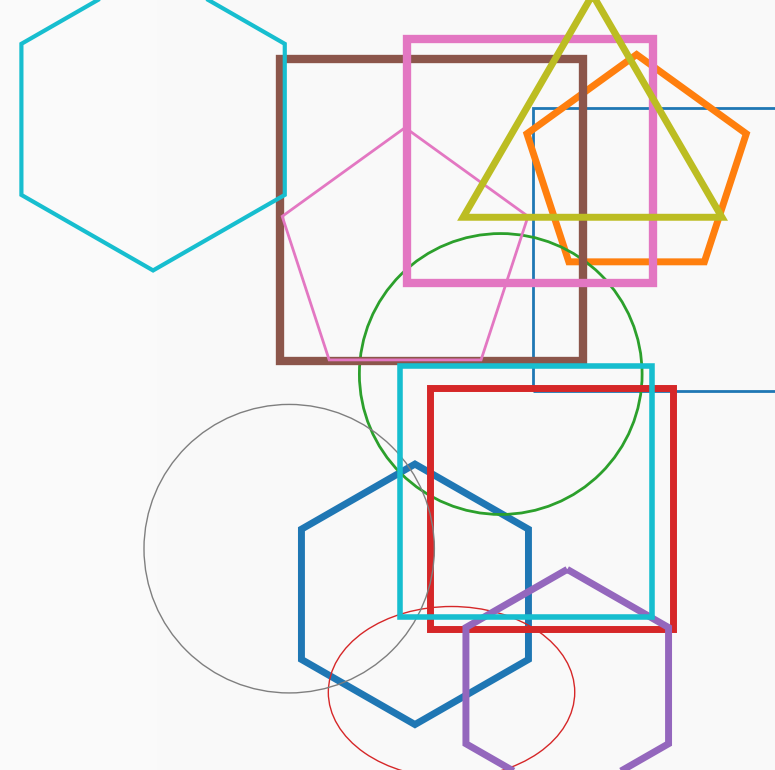[{"shape": "hexagon", "thickness": 2.5, "radius": 0.85, "center": [0.535, 0.228]}, {"shape": "square", "thickness": 1, "radius": 0.92, "center": [0.871, 0.676]}, {"shape": "pentagon", "thickness": 2.5, "radius": 0.74, "center": [0.821, 0.78]}, {"shape": "circle", "thickness": 1, "radius": 0.91, "center": [0.646, 0.514]}, {"shape": "oval", "thickness": 0.5, "radius": 0.79, "center": [0.583, 0.101]}, {"shape": "square", "thickness": 2.5, "radius": 0.78, "center": [0.712, 0.34]}, {"shape": "hexagon", "thickness": 2.5, "radius": 0.75, "center": [0.732, 0.11]}, {"shape": "square", "thickness": 3, "radius": 0.98, "center": [0.557, 0.727]}, {"shape": "square", "thickness": 3, "radius": 0.79, "center": [0.684, 0.791]}, {"shape": "pentagon", "thickness": 1, "radius": 0.83, "center": [0.523, 0.668]}, {"shape": "circle", "thickness": 0.5, "radius": 0.94, "center": [0.373, 0.287]}, {"shape": "triangle", "thickness": 2.5, "radius": 0.96, "center": [0.765, 0.814]}, {"shape": "square", "thickness": 2, "radius": 0.81, "center": [0.679, 0.362]}, {"shape": "hexagon", "thickness": 1.5, "radius": 0.98, "center": [0.198, 0.845]}]